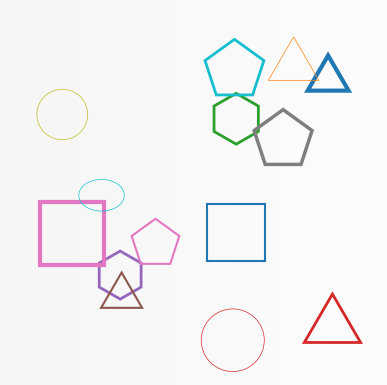[{"shape": "triangle", "thickness": 3, "radius": 0.3, "center": [0.847, 0.795]}, {"shape": "square", "thickness": 1.5, "radius": 0.37, "center": [0.61, 0.396]}, {"shape": "triangle", "thickness": 0.5, "radius": 0.38, "center": [0.758, 0.829]}, {"shape": "hexagon", "thickness": 2, "radius": 0.33, "center": [0.61, 0.692]}, {"shape": "circle", "thickness": 0.5, "radius": 0.41, "center": [0.601, 0.116]}, {"shape": "triangle", "thickness": 2, "radius": 0.42, "center": [0.858, 0.152]}, {"shape": "hexagon", "thickness": 2, "radius": 0.31, "center": [0.31, 0.285]}, {"shape": "triangle", "thickness": 1.5, "radius": 0.31, "center": [0.314, 0.231]}, {"shape": "square", "thickness": 3, "radius": 0.41, "center": [0.185, 0.394]}, {"shape": "pentagon", "thickness": 1.5, "radius": 0.32, "center": [0.401, 0.367]}, {"shape": "pentagon", "thickness": 2.5, "radius": 0.39, "center": [0.731, 0.637]}, {"shape": "circle", "thickness": 0.5, "radius": 0.33, "center": [0.161, 0.703]}, {"shape": "oval", "thickness": 0.5, "radius": 0.29, "center": [0.262, 0.493]}, {"shape": "pentagon", "thickness": 2, "radius": 0.4, "center": [0.605, 0.818]}]